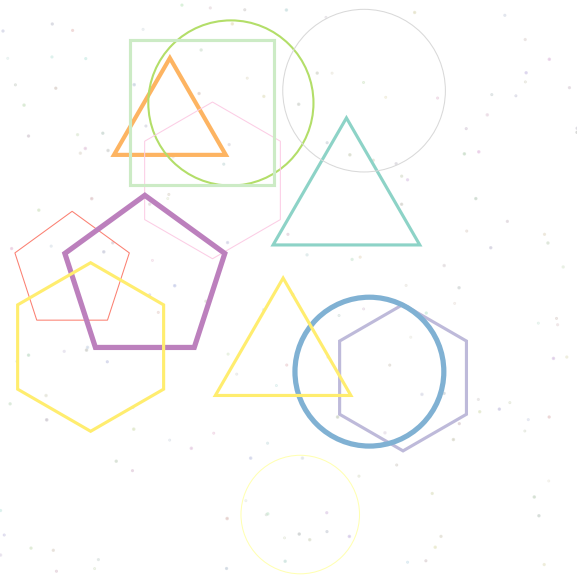[{"shape": "triangle", "thickness": 1.5, "radius": 0.73, "center": [0.6, 0.648]}, {"shape": "circle", "thickness": 0.5, "radius": 0.51, "center": [0.52, 0.108]}, {"shape": "hexagon", "thickness": 1.5, "radius": 0.63, "center": [0.698, 0.345]}, {"shape": "pentagon", "thickness": 0.5, "radius": 0.52, "center": [0.125, 0.529]}, {"shape": "circle", "thickness": 2.5, "radius": 0.64, "center": [0.64, 0.356]}, {"shape": "triangle", "thickness": 2, "radius": 0.56, "center": [0.294, 0.787]}, {"shape": "circle", "thickness": 1, "radius": 0.71, "center": [0.4, 0.821]}, {"shape": "hexagon", "thickness": 0.5, "radius": 0.68, "center": [0.368, 0.687]}, {"shape": "circle", "thickness": 0.5, "radius": 0.7, "center": [0.63, 0.842]}, {"shape": "pentagon", "thickness": 2.5, "radius": 0.73, "center": [0.251, 0.515]}, {"shape": "square", "thickness": 1.5, "radius": 0.62, "center": [0.35, 0.804]}, {"shape": "hexagon", "thickness": 1.5, "radius": 0.73, "center": [0.157, 0.398]}, {"shape": "triangle", "thickness": 1.5, "radius": 0.68, "center": [0.49, 0.382]}]